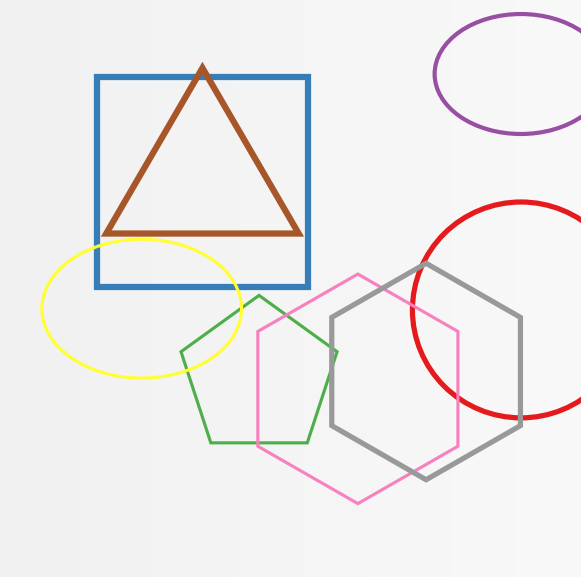[{"shape": "circle", "thickness": 2.5, "radius": 0.93, "center": [0.896, 0.462]}, {"shape": "square", "thickness": 3, "radius": 0.91, "center": [0.349, 0.684]}, {"shape": "pentagon", "thickness": 1.5, "radius": 0.71, "center": [0.446, 0.346]}, {"shape": "oval", "thickness": 2, "radius": 0.74, "center": [0.896, 0.871]}, {"shape": "oval", "thickness": 1.5, "radius": 0.86, "center": [0.244, 0.465]}, {"shape": "triangle", "thickness": 3, "radius": 0.96, "center": [0.348, 0.69]}, {"shape": "hexagon", "thickness": 1.5, "radius": 0.99, "center": [0.616, 0.326]}, {"shape": "hexagon", "thickness": 2.5, "radius": 0.94, "center": [0.733, 0.356]}]